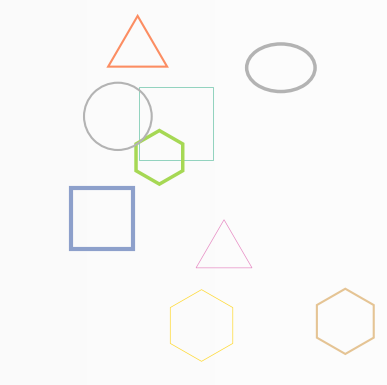[{"shape": "square", "thickness": 0.5, "radius": 0.48, "center": [0.453, 0.68]}, {"shape": "triangle", "thickness": 1.5, "radius": 0.44, "center": [0.355, 0.871]}, {"shape": "square", "thickness": 3, "radius": 0.4, "center": [0.263, 0.433]}, {"shape": "triangle", "thickness": 0.5, "radius": 0.42, "center": [0.578, 0.346]}, {"shape": "hexagon", "thickness": 2.5, "radius": 0.35, "center": [0.411, 0.591]}, {"shape": "hexagon", "thickness": 0.5, "radius": 0.47, "center": [0.52, 0.155]}, {"shape": "hexagon", "thickness": 1.5, "radius": 0.42, "center": [0.891, 0.165]}, {"shape": "oval", "thickness": 2.5, "radius": 0.44, "center": [0.725, 0.824]}, {"shape": "circle", "thickness": 1.5, "radius": 0.44, "center": [0.304, 0.698]}]